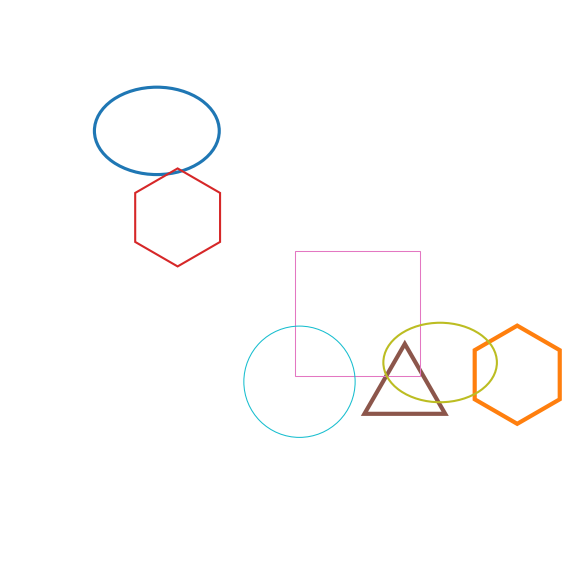[{"shape": "oval", "thickness": 1.5, "radius": 0.54, "center": [0.272, 0.773]}, {"shape": "hexagon", "thickness": 2, "radius": 0.43, "center": [0.896, 0.35]}, {"shape": "hexagon", "thickness": 1, "radius": 0.42, "center": [0.308, 0.623]}, {"shape": "triangle", "thickness": 2, "radius": 0.4, "center": [0.701, 0.323]}, {"shape": "square", "thickness": 0.5, "radius": 0.54, "center": [0.619, 0.456]}, {"shape": "oval", "thickness": 1, "radius": 0.49, "center": [0.762, 0.371]}, {"shape": "circle", "thickness": 0.5, "radius": 0.48, "center": [0.519, 0.338]}]